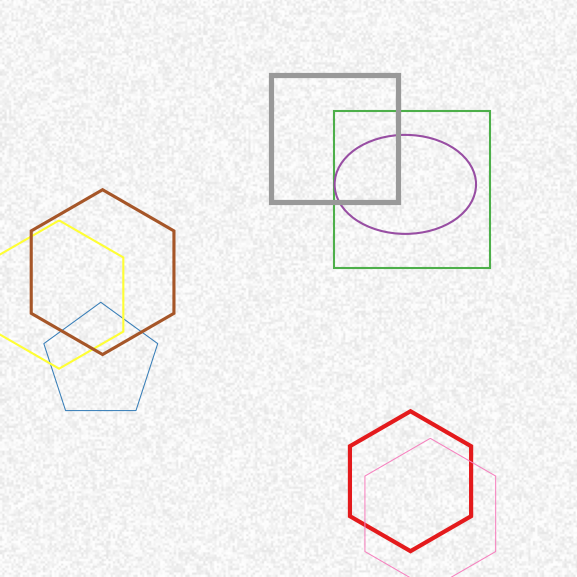[{"shape": "hexagon", "thickness": 2, "radius": 0.61, "center": [0.711, 0.166]}, {"shape": "pentagon", "thickness": 0.5, "radius": 0.52, "center": [0.174, 0.372]}, {"shape": "square", "thickness": 1, "radius": 0.68, "center": [0.713, 0.671]}, {"shape": "oval", "thickness": 1, "radius": 0.61, "center": [0.702, 0.68]}, {"shape": "hexagon", "thickness": 1, "radius": 0.64, "center": [0.102, 0.489]}, {"shape": "hexagon", "thickness": 1.5, "radius": 0.71, "center": [0.178, 0.528]}, {"shape": "hexagon", "thickness": 0.5, "radius": 0.65, "center": [0.745, 0.109]}, {"shape": "square", "thickness": 2.5, "radius": 0.55, "center": [0.579, 0.759]}]